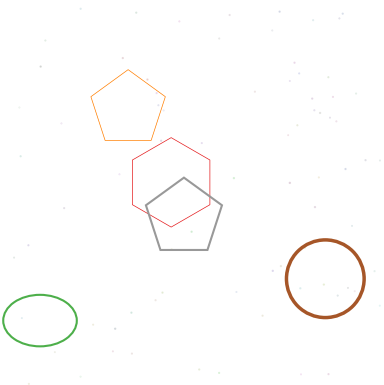[{"shape": "hexagon", "thickness": 0.5, "radius": 0.58, "center": [0.445, 0.526]}, {"shape": "oval", "thickness": 1.5, "radius": 0.48, "center": [0.104, 0.167]}, {"shape": "pentagon", "thickness": 0.5, "radius": 0.51, "center": [0.333, 0.717]}, {"shape": "circle", "thickness": 2.5, "radius": 0.5, "center": [0.845, 0.276]}, {"shape": "pentagon", "thickness": 1.5, "radius": 0.52, "center": [0.478, 0.435]}]